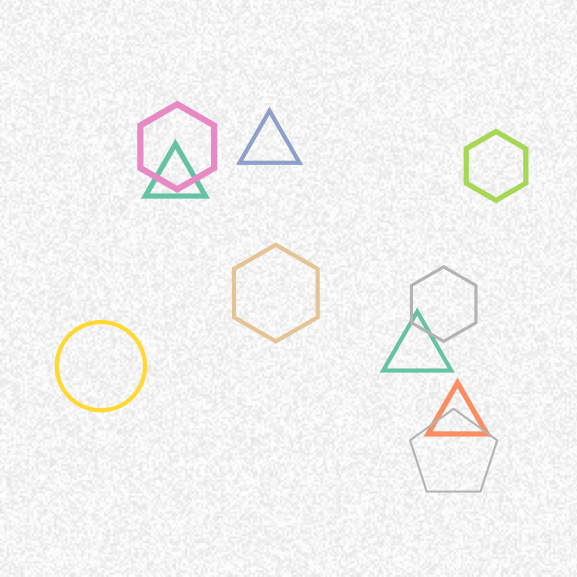[{"shape": "triangle", "thickness": 2, "radius": 0.34, "center": [0.722, 0.392]}, {"shape": "triangle", "thickness": 2.5, "radius": 0.3, "center": [0.304, 0.69]}, {"shape": "triangle", "thickness": 2.5, "radius": 0.3, "center": [0.792, 0.277]}, {"shape": "triangle", "thickness": 2, "radius": 0.3, "center": [0.467, 0.747]}, {"shape": "hexagon", "thickness": 3, "radius": 0.37, "center": [0.307, 0.745]}, {"shape": "hexagon", "thickness": 2.5, "radius": 0.3, "center": [0.859, 0.712]}, {"shape": "circle", "thickness": 2, "radius": 0.38, "center": [0.175, 0.365]}, {"shape": "hexagon", "thickness": 2, "radius": 0.42, "center": [0.478, 0.492]}, {"shape": "hexagon", "thickness": 1.5, "radius": 0.32, "center": [0.768, 0.473]}, {"shape": "pentagon", "thickness": 1, "radius": 0.4, "center": [0.786, 0.212]}]